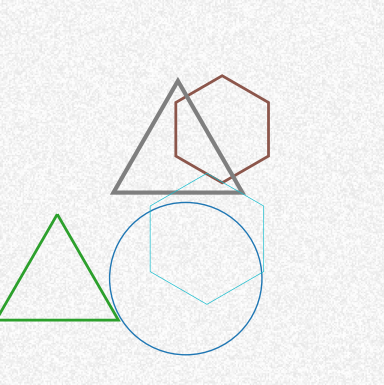[{"shape": "circle", "thickness": 1, "radius": 0.99, "center": [0.482, 0.276]}, {"shape": "triangle", "thickness": 2, "radius": 0.92, "center": [0.149, 0.26]}, {"shape": "hexagon", "thickness": 2, "radius": 0.7, "center": [0.577, 0.664]}, {"shape": "triangle", "thickness": 3, "radius": 0.97, "center": [0.462, 0.596]}, {"shape": "hexagon", "thickness": 0.5, "radius": 0.85, "center": [0.537, 0.38]}]